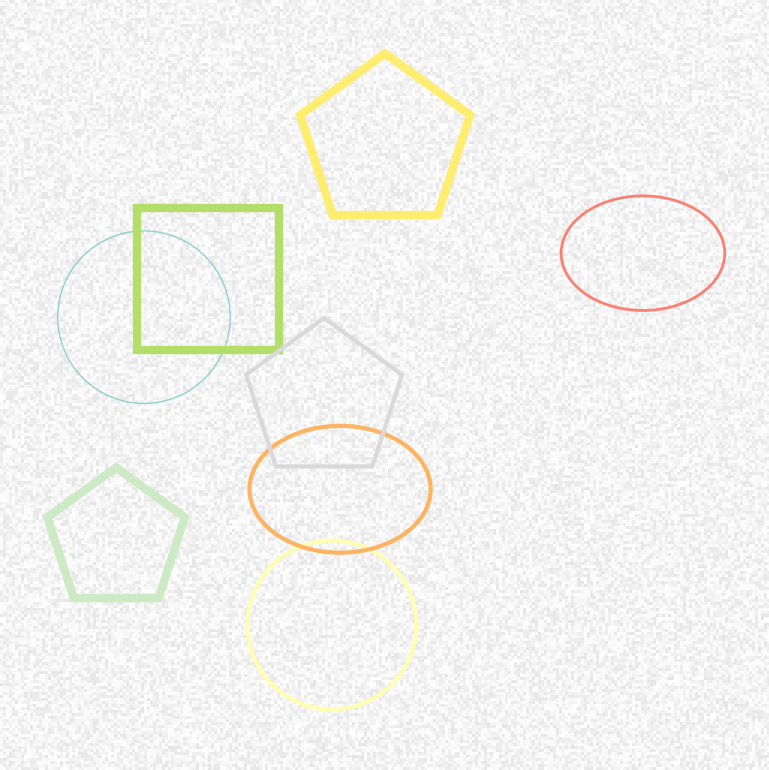[{"shape": "circle", "thickness": 0.5, "radius": 0.56, "center": [0.187, 0.588]}, {"shape": "circle", "thickness": 1.5, "radius": 0.55, "center": [0.431, 0.188]}, {"shape": "oval", "thickness": 1, "radius": 0.53, "center": [0.835, 0.671]}, {"shape": "oval", "thickness": 1.5, "radius": 0.59, "center": [0.442, 0.365]}, {"shape": "square", "thickness": 3, "radius": 0.46, "center": [0.27, 0.637]}, {"shape": "pentagon", "thickness": 1.5, "radius": 0.53, "center": [0.421, 0.48]}, {"shape": "pentagon", "thickness": 3, "radius": 0.47, "center": [0.151, 0.299]}, {"shape": "pentagon", "thickness": 3, "radius": 0.58, "center": [0.5, 0.815]}]